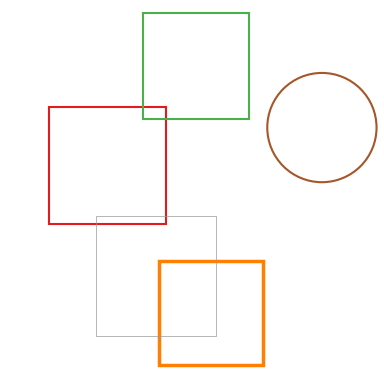[{"shape": "square", "thickness": 1.5, "radius": 0.76, "center": [0.278, 0.571]}, {"shape": "square", "thickness": 1.5, "radius": 0.69, "center": [0.51, 0.829]}, {"shape": "square", "thickness": 2.5, "radius": 0.67, "center": [0.547, 0.186]}, {"shape": "circle", "thickness": 1.5, "radius": 0.71, "center": [0.836, 0.669]}, {"shape": "square", "thickness": 0.5, "radius": 0.78, "center": [0.404, 0.284]}]